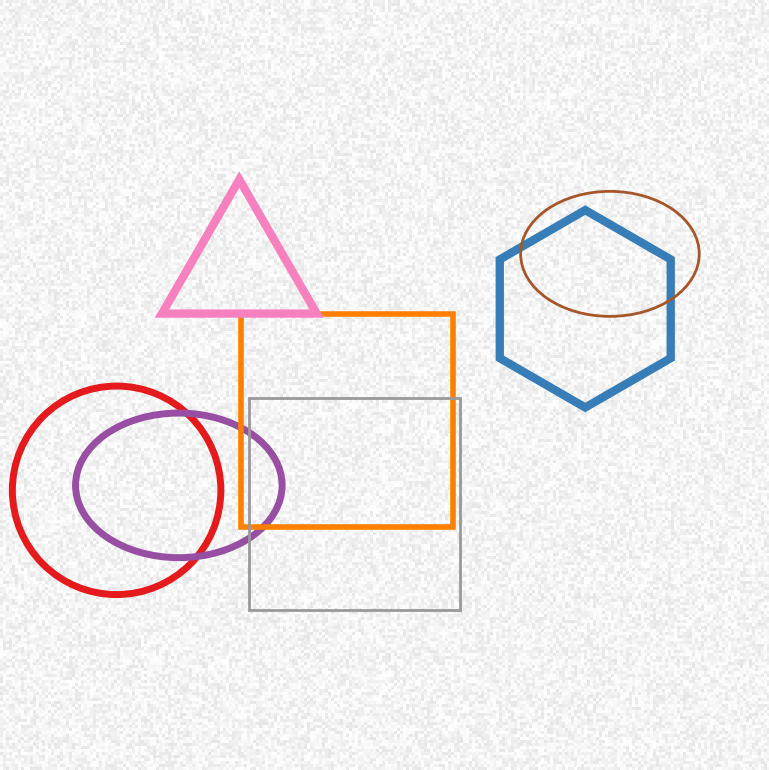[{"shape": "circle", "thickness": 2.5, "radius": 0.68, "center": [0.151, 0.363]}, {"shape": "hexagon", "thickness": 3, "radius": 0.64, "center": [0.76, 0.599]}, {"shape": "oval", "thickness": 2.5, "radius": 0.67, "center": [0.232, 0.37]}, {"shape": "square", "thickness": 2, "radius": 0.69, "center": [0.451, 0.454]}, {"shape": "oval", "thickness": 1, "radius": 0.58, "center": [0.792, 0.67]}, {"shape": "triangle", "thickness": 3, "radius": 0.58, "center": [0.311, 0.651]}, {"shape": "square", "thickness": 1, "radius": 0.69, "center": [0.46, 0.346]}]